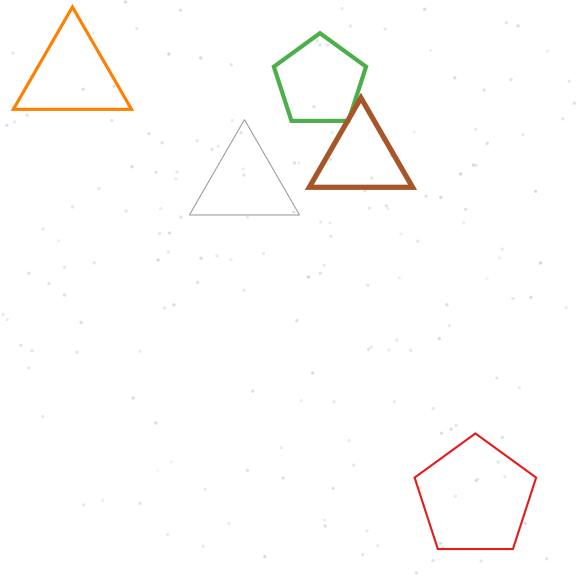[{"shape": "pentagon", "thickness": 1, "radius": 0.55, "center": [0.823, 0.138]}, {"shape": "pentagon", "thickness": 2, "radius": 0.42, "center": [0.554, 0.858]}, {"shape": "triangle", "thickness": 1.5, "radius": 0.59, "center": [0.125, 0.869]}, {"shape": "triangle", "thickness": 2.5, "radius": 0.52, "center": [0.625, 0.726]}, {"shape": "triangle", "thickness": 0.5, "radius": 0.55, "center": [0.423, 0.682]}]